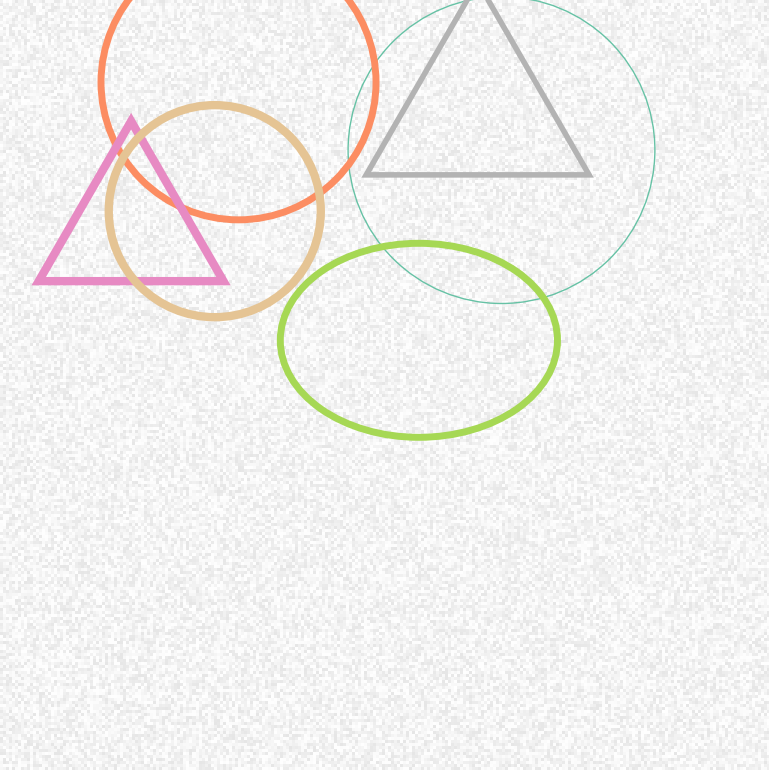[{"shape": "circle", "thickness": 0.5, "radius": 1.0, "center": [0.651, 0.805]}, {"shape": "circle", "thickness": 2.5, "radius": 0.89, "center": [0.31, 0.893]}, {"shape": "triangle", "thickness": 3, "radius": 0.69, "center": [0.17, 0.704]}, {"shape": "oval", "thickness": 2.5, "radius": 0.9, "center": [0.544, 0.558]}, {"shape": "circle", "thickness": 3, "radius": 0.69, "center": [0.279, 0.726]}, {"shape": "triangle", "thickness": 2, "radius": 0.84, "center": [0.62, 0.856]}]